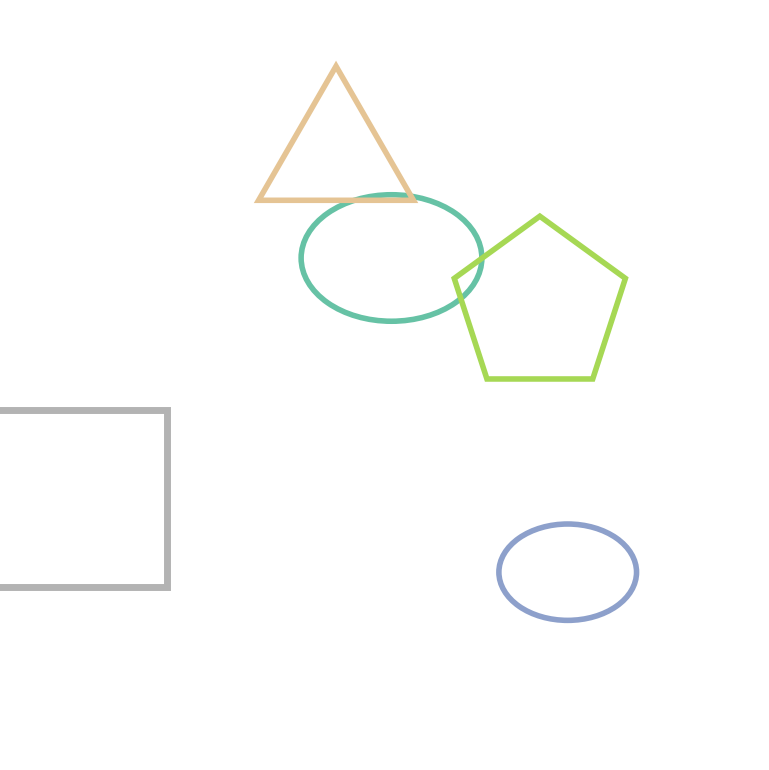[{"shape": "oval", "thickness": 2, "radius": 0.59, "center": [0.508, 0.665]}, {"shape": "oval", "thickness": 2, "radius": 0.45, "center": [0.737, 0.257]}, {"shape": "pentagon", "thickness": 2, "radius": 0.58, "center": [0.701, 0.602]}, {"shape": "triangle", "thickness": 2, "radius": 0.58, "center": [0.436, 0.798]}, {"shape": "square", "thickness": 2.5, "radius": 0.58, "center": [0.102, 0.353]}]